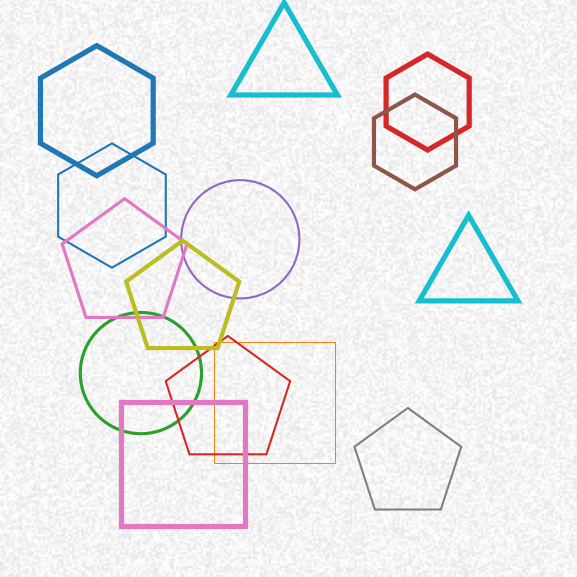[{"shape": "hexagon", "thickness": 2.5, "radius": 0.56, "center": [0.168, 0.807]}, {"shape": "hexagon", "thickness": 1, "radius": 0.54, "center": [0.194, 0.643]}, {"shape": "square", "thickness": 0.5, "radius": 0.52, "center": [0.475, 0.303]}, {"shape": "circle", "thickness": 1.5, "radius": 0.52, "center": [0.244, 0.353]}, {"shape": "hexagon", "thickness": 2.5, "radius": 0.42, "center": [0.741, 0.822]}, {"shape": "pentagon", "thickness": 1, "radius": 0.57, "center": [0.395, 0.304]}, {"shape": "circle", "thickness": 1, "radius": 0.51, "center": [0.416, 0.585]}, {"shape": "hexagon", "thickness": 2, "radius": 0.41, "center": [0.719, 0.753]}, {"shape": "square", "thickness": 2.5, "radius": 0.54, "center": [0.317, 0.196]}, {"shape": "pentagon", "thickness": 1.5, "radius": 0.57, "center": [0.216, 0.541]}, {"shape": "pentagon", "thickness": 1, "radius": 0.49, "center": [0.706, 0.195]}, {"shape": "pentagon", "thickness": 2, "radius": 0.51, "center": [0.316, 0.48]}, {"shape": "triangle", "thickness": 2.5, "radius": 0.49, "center": [0.811, 0.528]}, {"shape": "triangle", "thickness": 2.5, "radius": 0.53, "center": [0.492, 0.888]}]